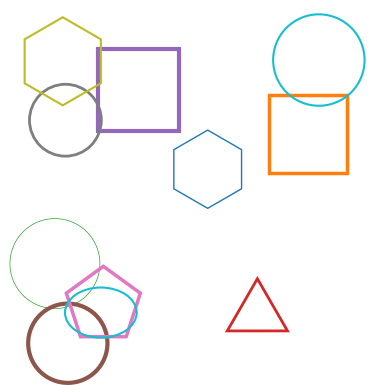[{"shape": "hexagon", "thickness": 1, "radius": 0.51, "center": [0.539, 0.56]}, {"shape": "square", "thickness": 2.5, "radius": 0.51, "center": [0.8, 0.653]}, {"shape": "circle", "thickness": 0.5, "radius": 0.58, "center": [0.143, 0.315]}, {"shape": "triangle", "thickness": 2, "radius": 0.45, "center": [0.669, 0.186]}, {"shape": "square", "thickness": 3, "radius": 0.53, "center": [0.36, 0.766]}, {"shape": "circle", "thickness": 3, "radius": 0.51, "center": [0.176, 0.109]}, {"shape": "pentagon", "thickness": 2.5, "radius": 0.51, "center": [0.268, 0.207]}, {"shape": "circle", "thickness": 2, "radius": 0.47, "center": [0.17, 0.688]}, {"shape": "hexagon", "thickness": 1.5, "radius": 0.57, "center": [0.163, 0.841]}, {"shape": "circle", "thickness": 1.5, "radius": 0.59, "center": [0.828, 0.844]}, {"shape": "oval", "thickness": 1.5, "radius": 0.47, "center": [0.262, 0.188]}]